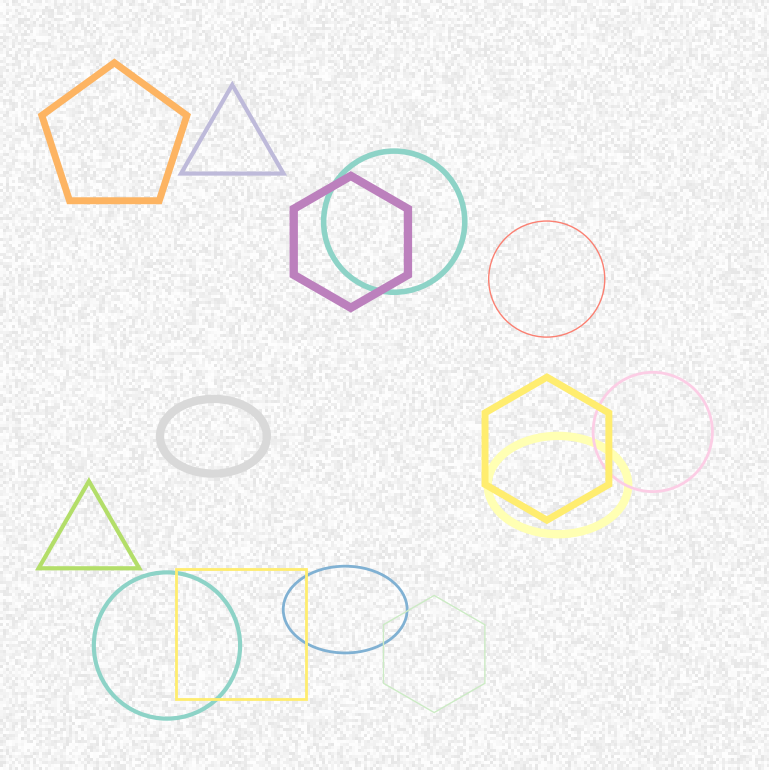[{"shape": "circle", "thickness": 2, "radius": 0.46, "center": [0.512, 0.712]}, {"shape": "circle", "thickness": 1.5, "radius": 0.47, "center": [0.217, 0.162]}, {"shape": "oval", "thickness": 3, "radius": 0.46, "center": [0.725, 0.37]}, {"shape": "triangle", "thickness": 1.5, "radius": 0.38, "center": [0.302, 0.813]}, {"shape": "circle", "thickness": 0.5, "radius": 0.38, "center": [0.71, 0.638]}, {"shape": "oval", "thickness": 1, "radius": 0.4, "center": [0.448, 0.208]}, {"shape": "pentagon", "thickness": 2.5, "radius": 0.5, "center": [0.149, 0.819]}, {"shape": "triangle", "thickness": 1.5, "radius": 0.38, "center": [0.115, 0.3]}, {"shape": "circle", "thickness": 1, "radius": 0.39, "center": [0.848, 0.439]}, {"shape": "oval", "thickness": 3, "radius": 0.35, "center": [0.277, 0.433]}, {"shape": "hexagon", "thickness": 3, "radius": 0.43, "center": [0.456, 0.686]}, {"shape": "hexagon", "thickness": 0.5, "radius": 0.38, "center": [0.564, 0.151]}, {"shape": "hexagon", "thickness": 2.5, "radius": 0.46, "center": [0.71, 0.417]}, {"shape": "square", "thickness": 1, "radius": 0.42, "center": [0.313, 0.176]}]